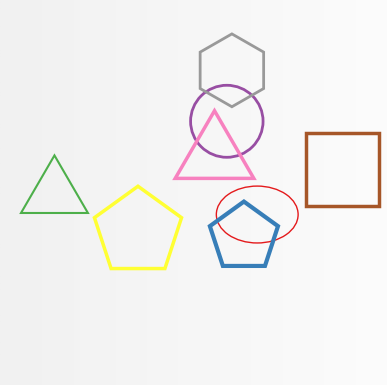[{"shape": "oval", "thickness": 1, "radius": 0.53, "center": [0.664, 0.443]}, {"shape": "pentagon", "thickness": 3, "radius": 0.46, "center": [0.629, 0.384]}, {"shape": "triangle", "thickness": 1.5, "radius": 0.5, "center": [0.141, 0.497]}, {"shape": "circle", "thickness": 2, "radius": 0.47, "center": [0.585, 0.685]}, {"shape": "pentagon", "thickness": 2.5, "radius": 0.59, "center": [0.356, 0.398]}, {"shape": "square", "thickness": 2.5, "radius": 0.47, "center": [0.884, 0.561]}, {"shape": "triangle", "thickness": 2.5, "radius": 0.59, "center": [0.554, 0.595]}, {"shape": "hexagon", "thickness": 2, "radius": 0.47, "center": [0.598, 0.817]}]